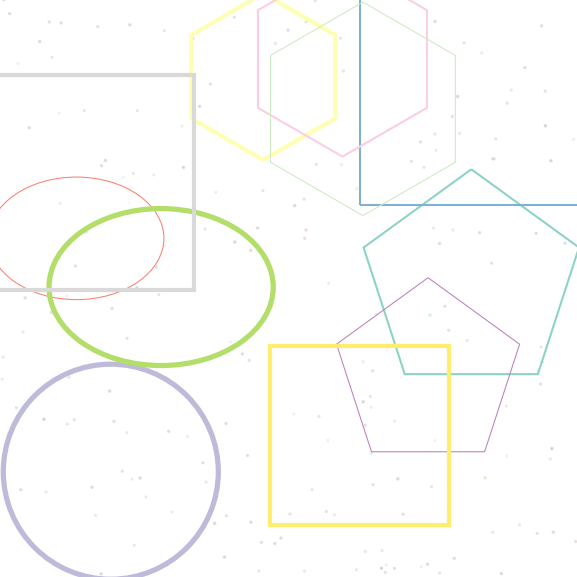[{"shape": "pentagon", "thickness": 1, "radius": 0.98, "center": [0.816, 0.51]}, {"shape": "hexagon", "thickness": 2, "radius": 0.72, "center": [0.456, 0.866]}, {"shape": "circle", "thickness": 2.5, "radius": 0.93, "center": [0.192, 0.182]}, {"shape": "oval", "thickness": 0.5, "radius": 0.76, "center": [0.132, 0.586]}, {"shape": "square", "thickness": 1, "radius": 0.98, "center": [0.82, 0.841]}, {"shape": "oval", "thickness": 2.5, "radius": 0.97, "center": [0.279, 0.502]}, {"shape": "hexagon", "thickness": 1, "radius": 0.85, "center": [0.593, 0.897]}, {"shape": "square", "thickness": 2, "radius": 0.93, "center": [0.149, 0.683]}, {"shape": "pentagon", "thickness": 0.5, "radius": 0.83, "center": [0.741, 0.352]}, {"shape": "hexagon", "thickness": 0.5, "radius": 0.92, "center": [0.628, 0.811]}, {"shape": "square", "thickness": 2, "radius": 0.77, "center": [0.623, 0.245]}]